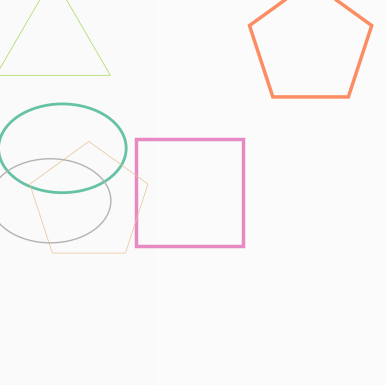[{"shape": "oval", "thickness": 2, "radius": 0.82, "center": [0.161, 0.615]}, {"shape": "pentagon", "thickness": 2.5, "radius": 0.83, "center": [0.802, 0.882]}, {"shape": "square", "thickness": 2.5, "radius": 0.69, "center": [0.489, 0.5]}, {"shape": "triangle", "thickness": 0.5, "radius": 0.85, "center": [0.137, 0.89]}, {"shape": "pentagon", "thickness": 0.5, "radius": 0.8, "center": [0.229, 0.472]}, {"shape": "oval", "thickness": 1, "radius": 0.78, "center": [0.13, 0.478]}]